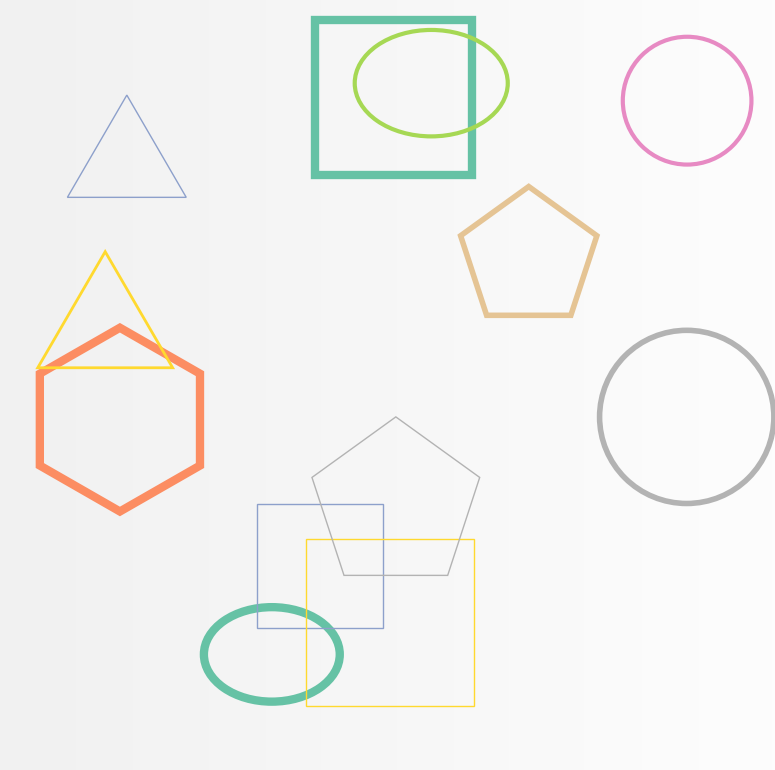[{"shape": "square", "thickness": 3, "radius": 0.5, "center": [0.507, 0.874]}, {"shape": "oval", "thickness": 3, "radius": 0.44, "center": [0.351, 0.15]}, {"shape": "hexagon", "thickness": 3, "radius": 0.6, "center": [0.155, 0.455]}, {"shape": "square", "thickness": 0.5, "radius": 0.41, "center": [0.413, 0.265]}, {"shape": "triangle", "thickness": 0.5, "radius": 0.44, "center": [0.164, 0.788]}, {"shape": "circle", "thickness": 1.5, "radius": 0.41, "center": [0.887, 0.869]}, {"shape": "oval", "thickness": 1.5, "radius": 0.49, "center": [0.556, 0.892]}, {"shape": "triangle", "thickness": 1, "radius": 0.5, "center": [0.136, 0.573]}, {"shape": "square", "thickness": 0.5, "radius": 0.54, "center": [0.503, 0.192]}, {"shape": "pentagon", "thickness": 2, "radius": 0.46, "center": [0.682, 0.665]}, {"shape": "pentagon", "thickness": 0.5, "radius": 0.57, "center": [0.511, 0.345]}, {"shape": "circle", "thickness": 2, "radius": 0.56, "center": [0.886, 0.459]}]